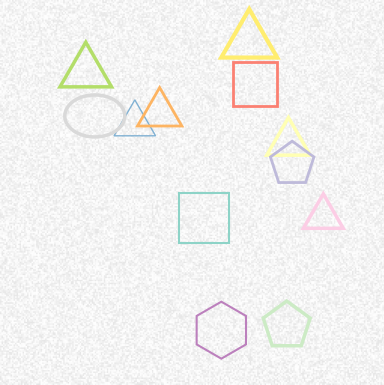[{"shape": "square", "thickness": 1.5, "radius": 0.33, "center": [0.529, 0.433]}, {"shape": "triangle", "thickness": 2.5, "radius": 0.33, "center": [0.749, 0.63]}, {"shape": "pentagon", "thickness": 2, "radius": 0.3, "center": [0.759, 0.574]}, {"shape": "square", "thickness": 2, "radius": 0.29, "center": [0.662, 0.782]}, {"shape": "triangle", "thickness": 1, "radius": 0.31, "center": [0.35, 0.678]}, {"shape": "triangle", "thickness": 2, "radius": 0.33, "center": [0.415, 0.706]}, {"shape": "triangle", "thickness": 2.5, "radius": 0.39, "center": [0.223, 0.813]}, {"shape": "triangle", "thickness": 2.5, "radius": 0.3, "center": [0.84, 0.437]}, {"shape": "oval", "thickness": 2.5, "radius": 0.39, "center": [0.246, 0.699]}, {"shape": "hexagon", "thickness": 1.5, "radius": 0.37, "center": [0.575, 0.142]}, {"shape": "pentagon", "thickness": 2.5, "radius": 0.32, "center": [0.745, 0.154]}, {"shape": "triangle", "thickness": 3, "radius": 0.42, "center": [0.647, 0.892]}]